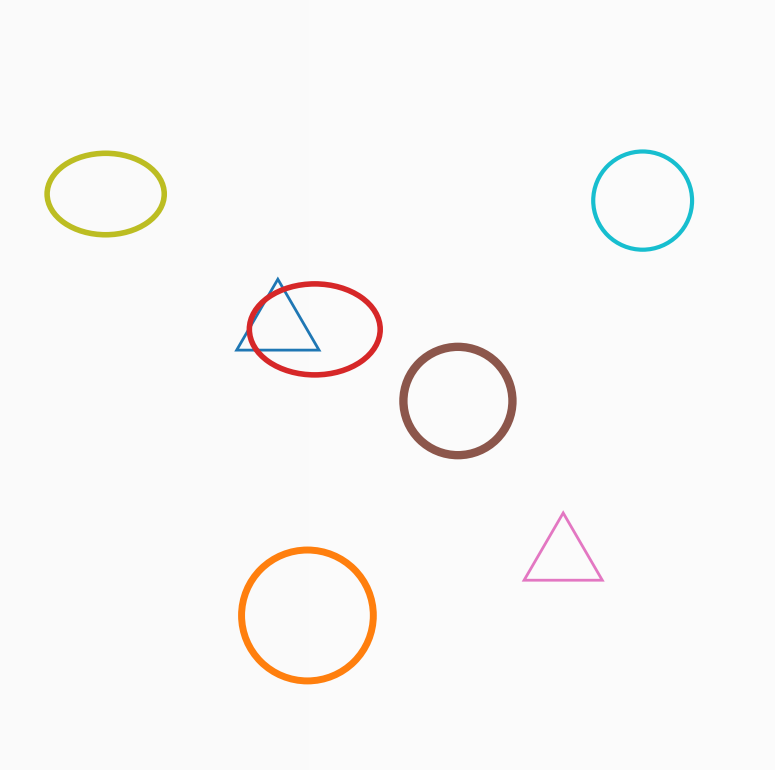[{"shape": "triangle", "thickness": 1, "radius": 0.31, "center": [0.359, 0.576]}, {"shape": "circle", "thickness": 2.5, "radius": 0.43, "center": [0.397, 0.201]}, {"shape": "oval", "thickness": 2, "radius": 0.42, "center": [0.406, 0.572]}, {"shape": "circle", "thickness": 3, "radius": 0.35, "center": [0.591, 0.479]}, {"shape": "triangle", "thickness": 1, "radius": 0.29, "center": [0.727, 0.276]}, {"shape": "oval", "thickness": 2, "radius": 0.38, "center": [0.136, 0.748]}, {"shape": "circle", "thickness": 1.5, "radius": 0.32, "center": [0.829, 0.739]}]